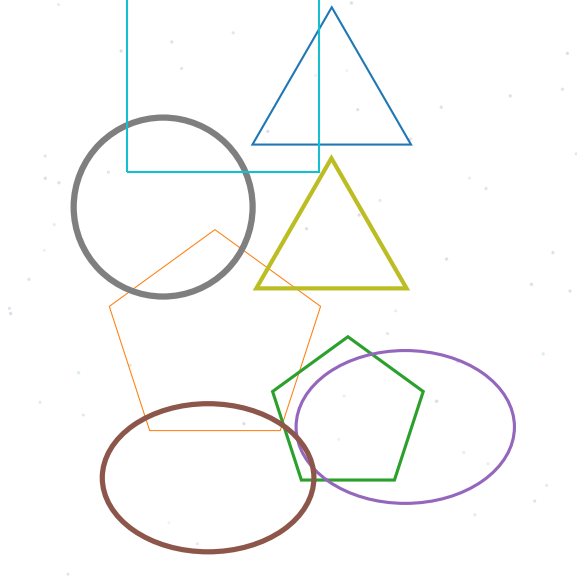[{"shape": "triangle", "thickness": 1, "radius": 0.79, "center": [0.574, 0.828]}, {"shape": "pentagon", "thickness": 0.5, "radius": 0.96, "center": [0.372, 0.409]}, {"shape": "pentagon", "thickness": 1.5, "radius": 0.69, "center": [0.602, 0.279]}, {"shape": "oval", "thickness": 1.5, "radius": 0.95, "center": [0.702, 0.26]}, {"shape": "oval", "thickness": 2.5, "radius": 0.92, "center": [0.36, 0.172]}, {"shape": "circle", "thickness": 3, "radius": 0.77, "center": [0.282, 0.641]}, {"shape": "triangle", "thickness": 2, "radius": 0.75, "center": [0.574, 0.575]}, {"shape": "square", "thickness": 1, "radius": 0.83, "center": [0.386, 0.867]}]